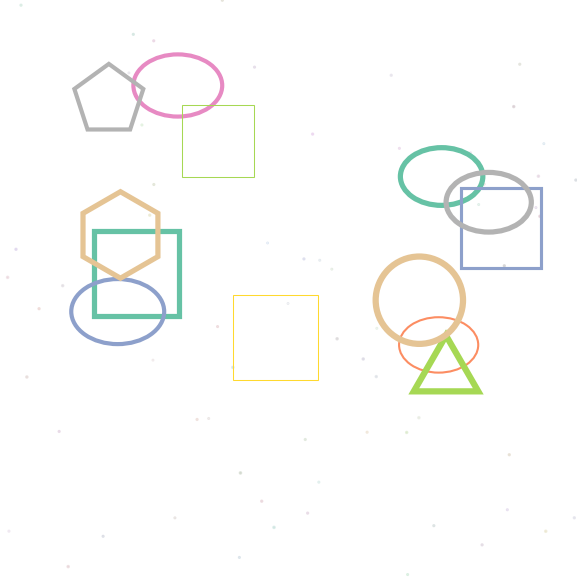[{"shape": "oval", "thickness": 2.5, "radius": 0.36, "center": [0.765, 0.693]}, {"shape": "square", "thickness": 2.5, "radius": 0.37, "center": [0.237, 0.526]}, {"shape": "oval", "thickness": 1, "radius": 0.34, "center": [0.76, 0.402]}, {"shape": "oval", "thickness": 2, "radius": 0.4, "center": [0.204, 0.46]}, {"shape": "square", "thickness": 1.5, "radius": 0.35, "center": [0.868, 0.605]}, {"shape": "oval", "thickness": 2, "radius": 0.38, "center": [0.308, 0.851]}, {"shape": "triangle", "thickness": 3, "radius": 0.32, "center": [0.772, 0.354]}, {"shape": "square", "thickness": 0.5, "radius": 0.31, "center": [0.378, 0.755]}, {"shape": "square", "thickness": 0.5, "radius": 0.37, "center": [0.477, 0.415]}, {"shape": "circle", "thickness": 3, "radius": 0.38, "center": [0.726, 0.479]}, {"shape": "hexagon", "thickness": 2.5, "radius": 0.37, "center": [0.209, 0.592]}, {"shape": "pentagon", "thickness": 2, "radius": 0.31, "center": [0.188, 0.826]}, {"shape": "oval", "thickness": 2.5, "radius": 0.37, "center": [0.846, 0.649]}]